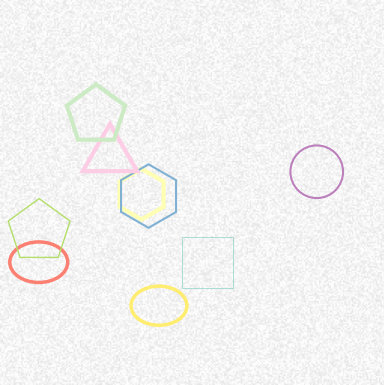[{"shape": "square", "thickness": 0.5, "radius": 0.33, "center": [0.538, 0.318]}, {"shape": "hexagon", "thickness": 3, "radius": 0.33, "center": [0.368, 0.496]}, {"shape": "oval", "thickness": 2.5, "radius": 0.38, "center": [0.101, 0.319]}, {"shape": "hexagon", "thickness": 1.5, "radius": 0.41, "center": [0.386, 0.491]}, {"shape": "pentagon", "thickness": 1, "radius": 0.42, "center": [0.102, 0.4]}, {"shape": "triangle", "thickness": 3, "radius": 0.41, "center": [0.286, 0.596]}, {"shape": "circle", "thickness": 1.5, "radius": 0.34, "center": [0.823, 0.554]}, {"shape": "pentagon", "thickness": 3, "radius": 0.4, "center": [0.249, 0.701]}, {"shape": "oval", "thickness": 2.5, "radius": 0.36, "center": [0.413, 0.206]}]